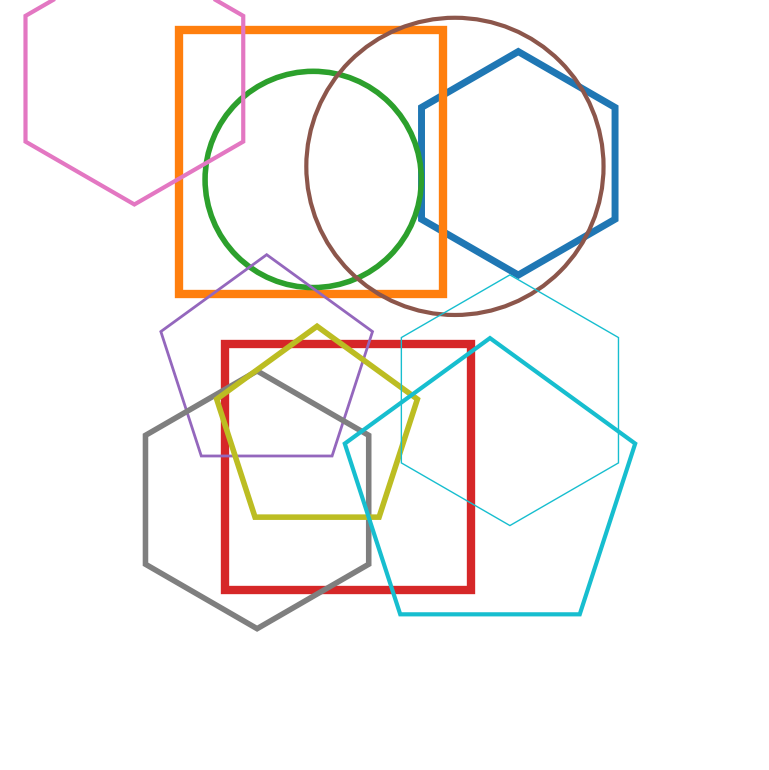[{"shape": "hexagon", "thickness": 2.5, "radius": 0.73, "center": [0.673, 0.788]}, {"shape": "square", "thickness": 3, "radius": 0.86, "center": [0.404, 0.79]}, {"shape": "circle", "thickness": 2, "radius": 0.7, "center": [0.407, 0.767]}, {"shape": "square", "thickness": 3, "radius": 0.8, "center": [0.452, 0.393]}, {"shape": "pentagon", "thickness": 1, "radius": 0.72, "center": [0.346, 0.525]}, {"shape": "circle", "thickness": 1.5, "radius": 0.97, "center": [0.591, 0.784]}, {"shape": "hexagon", "thickness": 1.5, "radius": 0.82, "center": [0.175, 0.898]}, {"shape": "hexagon", "thickness": 2, "radius": 0.84, "center": [0.334, 0.351]}, {"shape": "pentagon", "thickness": 2, "radius": 0.69, "center": [0.412, 0.439]}, {"shape": "pentagon", "thickness": 1.5, "radius": 0.99, "center": [0.636, 0.363]}, {"shape": "hexagon", "thickness": 0.5, "radius": 0.81, "center": [0.662, 0.48]}]